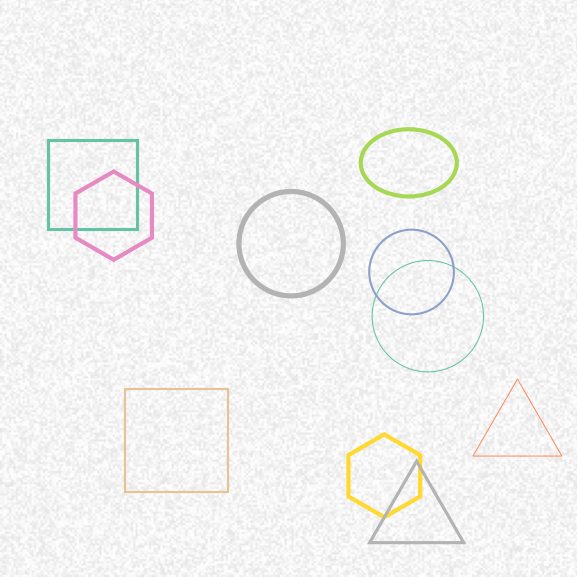[{"shape": "square", "thickness": 1.5, "radius": 0.39, "center": [0.161, 0.68]}, {"shape": "circle", "thickness": 0.5, "radius": 0.48, "center": [0.741, 0.452]}, {"shape": "triangle", "thickness": 0.5, "radius": 0.44, "center": [0.896, 0.254]}, {"shape": "circle", "thickness": 1, "radius": 0.37, "center": [0.713, 0.528]}, {"shape": "hexagon", "thickness": 2, "radius": 0.38, "center": [0.197, 0.626]}, {"shape": "oval", "thickness": 2, "radius": 0.42, "center": [0.708, 0.717]}, {"shape": "hexagon", "thickness": 2, "radius": 0.36, "center": [0.665, 0.175]}, {"shape": "square", "thickness": 1, "radius": 0.44, "center": [0.305, 0.237]}, {"shape": "triangle", "thickness": 1.5, "radius": 0.47, "center": [0.721, 0.106]}, {"shape": "circle", "thickness": 2.5, "radius": 0.45, "center": [0.504, 0.577]}]